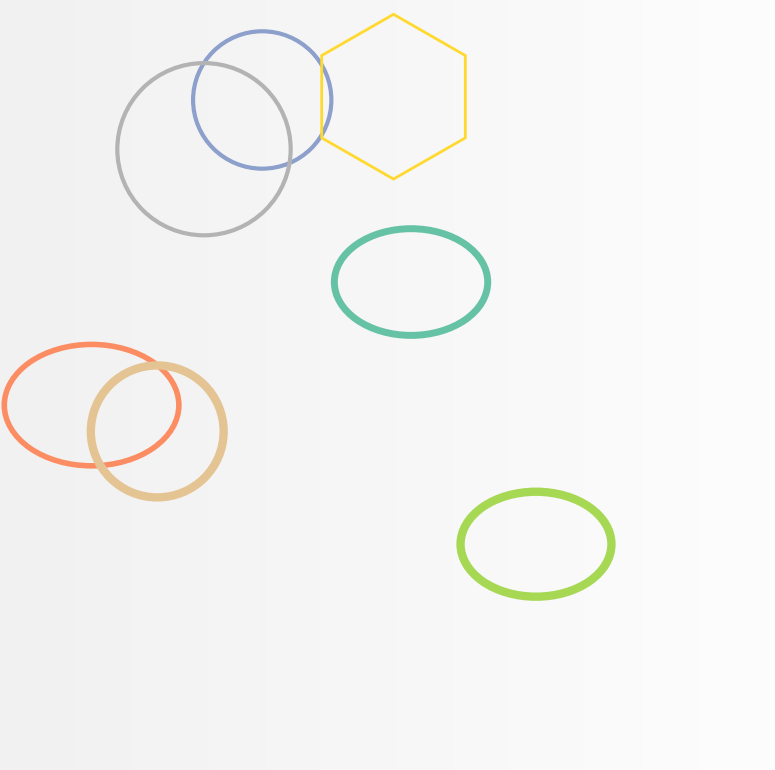[{"shape": "oval", "thickness": 2.5, "radius": 0.49, "center": [0.53, 0.634]}, {"shape": "oval", "thickness": 2, "radius": 0.56, "center": [0.118, 0.474]}, {"shape": "circle", "thickness": 1.5, "radius": 0.45, "center": [0.338, 0.87]}, {"shape": "oval", "thickness": 3, "radius": 0.49, "center": [0.692, 0.293]}, {"shape": "hexagon", "thickness": 1, "radius": 0.53, "center": [0.508, 0.874]}, {"shape": "circle", "thickness": 3, "radius": 0.43, "center": [0.203, 0.44]}, {"shape": "circle", "thickness": 1.5, "radius": 0.56, "center": [0.263, 0.806]}]